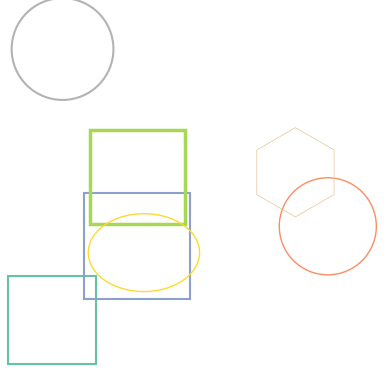[{"shape": "square", "thickness": 1.5, "radius": 0.57, "center": [0.135, 0.17]}, {"shape": "circle", "thickness": 1, "radius": 0.63, "center": [0.851, 0.412]}, {"shape": "square", "thickness": 1.5, "radius": 0.69, "center": [0.355, 0.361]}, {"shape": "square", "thickness": 2.5, "radius": 0.61, "center": [0.357, 0.54]}, {"shape": "oval", "thickness": 1, "radius": 0.72, "center": [0.374, 0.344]}, {"shape": "hexagon", "thickness": 0.5, "radius": 0.58, "center": [0.767, 0.553]}, {"shape": "circle", "thickness": 1.5, "radius": 0.66, "center": [0.162, 0.873]}]